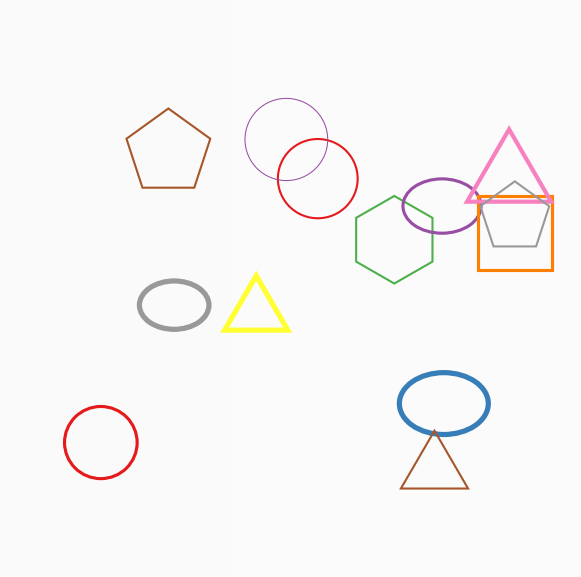[{"shape": "circle", "thickness": 1.5, "radius": 0.31, "center": [0.173, 0.233]}, {"shape": "circle", "thickness": 1, "radius": 0.34, "center": [0.547, 0.69]}, {"shape": "oval", "thickness": 2.5, "radius": 0.38, "center": [0.764, 0.3]}, {"shape": "hexagon", "thickness": 1, "radius": 0.38, "center": [0.678, 0.584]}, {"shape": "circle", "thickness": 0.5, "radius": 0.36, "center": [0.493, 0.758]}, {"shape": "oval", "thickness": 1.5, "radius": 0.34, "center": [0.76, 0.642]}, {"shape": "square", "thickness": 1.5, "radius": 0.32, "center": [0.886, 0.595]}, {"shape": "triangle", "thickness": 2.5, "radius": 0.31, "center": [0.441, 0.459]}, {"shape": "triangle", "thickness": 1, "radius": 0.33, "center": [0.747, 0.187]}, {"shape": "pentagon", "thickness": 1, "radius": 0.38, "center": [0.29, 0.735]}, {"shape": "triangle", "thickness": 2, "radius": 0.42, "center": [0.876, 0.692]}, {"shape": "oval", "thickness": 2.5, "radius": 0.3, "center": [0.3, 0.471]}, {"shape": "pentagon", "thickness": 1, "radius": 0.31, "center": [0.886, 0.623]}]